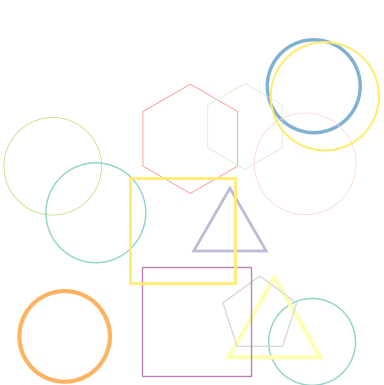[{"shape": "circle", "thickness": 1, "radius": 0.56, "center": [0.811, 0.112]}, {"shape": "circle", "thickness": 1, "radius": 0.65, "center": [0.249, 0.447]}, {"shape": "triangle", "thickness": 3, "radius": 0.69, "center": [0.713, 0.141]}, {"shape": "triangle", "thickness": 2, "radius": 0.54, "center": [0.597, 0.402]}, {"shape": "hexagon", "thickness": 0.5, "radius": 0.71, "center": [0.494, 0.639]}, {"shape": "circle", "thickness": 2.5, "radius": 0.6, "center": [0.815, 0.776]}, {"shape": "circle", "thickness": 3, "radius": 0.59, "center": [0.168, 0.126]}, {"shape": "circle", "thickness": 0.5, "radius": 0.63, "center": [0.137, 0.568]}, {"shape": "circle", "thickness": 0.5, "radius": 0.66, "center": [0.793, 0.574]}, {"shape": "pentagon", "thickness": 1, "radius": 0.5, "center": [0.675, 0.182]}, {"shape": "square", "thickness": 1, "radius": 0.71, "center": [0.51, 0.166]}, {"shape": "hexagon", "thickness": 0.5, "radius": 0.56, "center": [0.636, 0.672]}, {"shape": "square", "thickness": 2, "radius": 0.69, "center": [0.474, 0.402]}, {"shape": "circle", "thickness": 1.5, "radius": 0.7, "center": [0.844, 0.75]}]